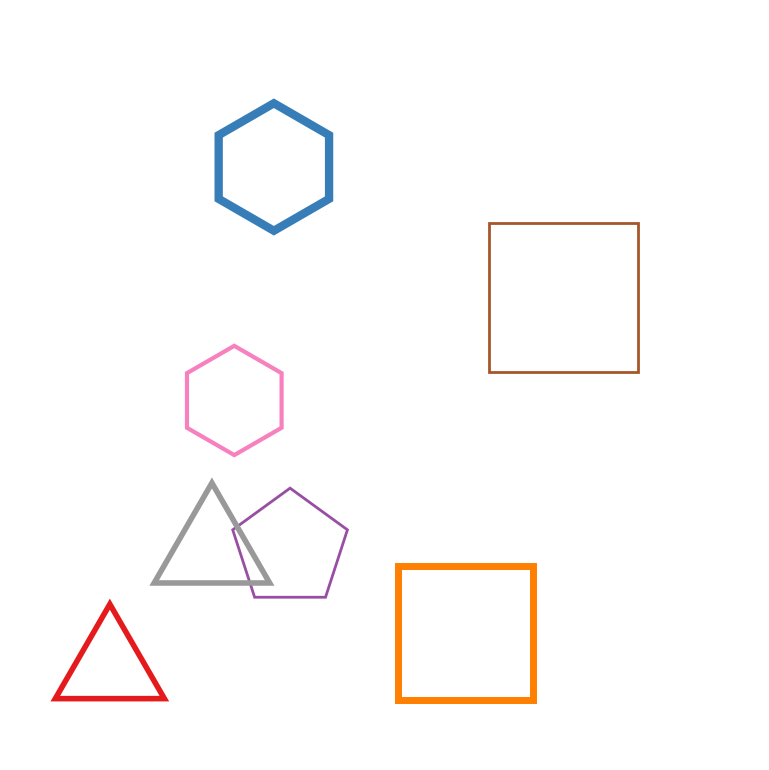[{"shape": "triangle", "thickness": 2, "radius": 0.41, "center": [0.143, 0.134]}, {"shape": "hexagon", "thickness": 3, "radius": 0.41, "center": [0.356, 0.783]}, {"shape": "pentagon", "thickness": 1, "radius": 0.39, "center": [0.377, 0.288]}, {"shape": "square", "thickness": 2.5, "radius": 0.44, "center": [0.605, 0.178]}, {"shape": "square", "thickness": 1, "radius": 0.48, "center": [0.732, 0.613]}, {"shape": "hexagon", "thickness": 1.5, "radius": 0.35, "center": [0.304, 0.48]}, {"shape": "triangle", "thickness": 2, "radius": 0.43, "center": [0.275, 0.286]}]